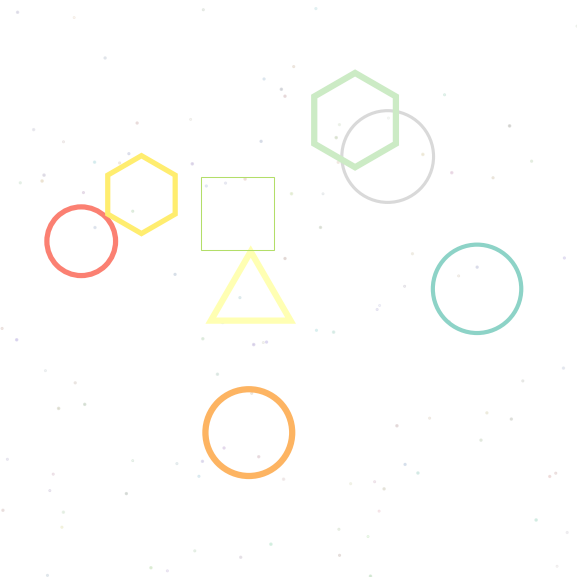[{"shape": "circle", "thickness": 2, "radius": 0.38, "center": [0.826, 0.499]}, {"shape": "triangle", "thickness": 3, "radius": 0.4, "center": [0.434, 0.484]}, {"shape": "circle", "thickness": 2.5, "radius": 0.3, "center": [0.141, 0.581]}, {"shape": "circle", "thickness": 3, "radius": 0.38, "center": [0.431, 0.25]}, {"shape": "square", "thickness": 0.5, "radius": 0.32, "center": [0.412, 0.629]}, {"shape": "circle", "thickness": 1.5, "radius": 0.4, "center": [0.671, 0.728]}, {"shape": "hexagon", "thickness": 3, "radius": 0.41, "center": [0.615, 0.791]}, {"shape": "hexagon", "thickness": 2.5, "radius": 0.34, "center": [0.245, 0.662]}]